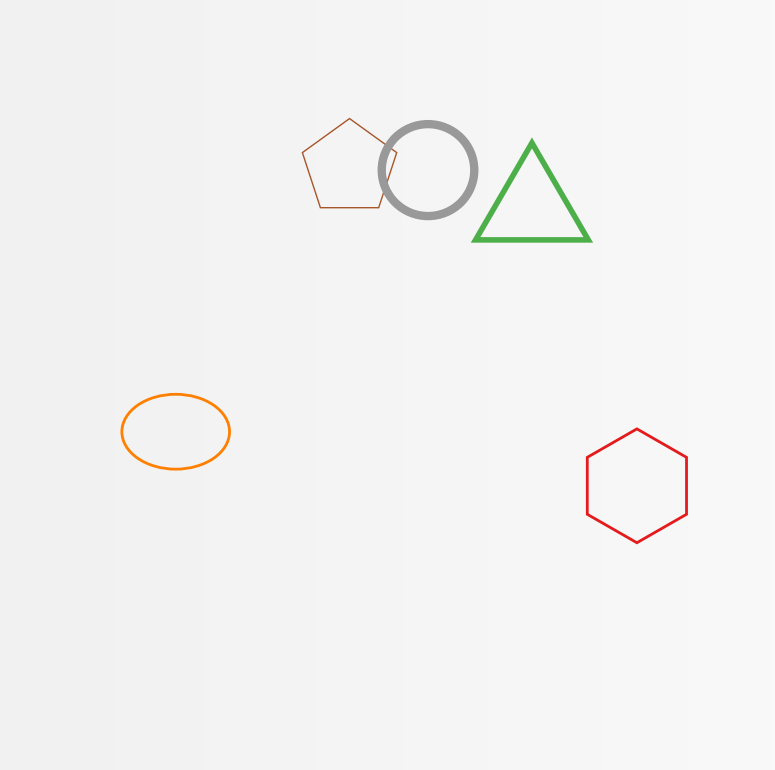[{"shape": "hexagon", "thickness": 1, "radius": 0.37, "center": [0.822, 0.369]}, {"shape": "triangle", "thickness": 2, "radius": 0.42, "center": [0.686, 0.73]}, {"shape": "oval", "thickness": 1, "radius": 0.35, "center": [0.227, 0.439]}, {"shape": "pentagon", "thickness": 0.5, "radius": 0.32, "center": [0.451, 0.782]}, {"shape": "circle", "thickness": 3, "radius": 0.3, "center": [0.552, 0.779]}]